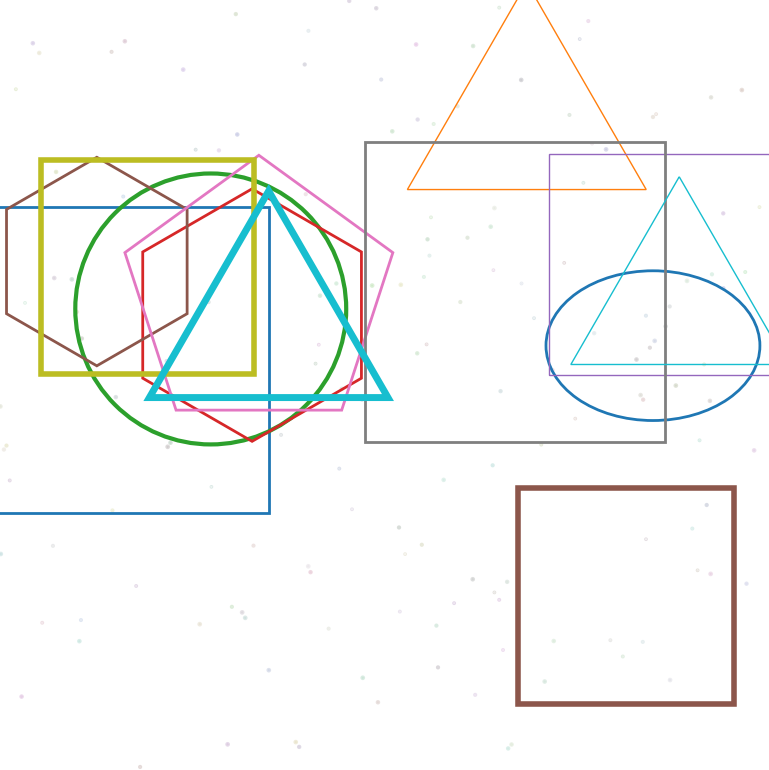[{"shape": "oval", "thickness": 1, "radius": 0.69, "center": [0.848, 0.551]}, {"shape": "square", "thickness": 1, "radius": 1.0, "center": [0.151, 0.532]}, {"shape": "triangle", "thickness": 0.5, "radius": 0.9, "center": [0.684, 0.843]}, {"shape": "circle", "thickness": 1.5, "radius": 0.88, "center": [0.274, 0.599]}, {"shape": "hexagon", "thickness": 1, "radius": 0.82, "center": [0.327, 0.591]}, {"shape": "square", "thickness": 0.5, "radius": 0.72, "center": [0.857, 0.657]}, {"shape": "hexagon", "thickness": 1, "radius": 0.68, "center": [0.126, 0.66]}, {"shape": "square", "thickness": 2, "radius": 0.7, "center": [0.813, 0.225]}, {"shape": "pentagon", "thickness": 1, "radius": 0.91, "center": [0.336, 0.615]}, {"shape": "square", "thickness": 1, "radius": 0.97, "center": [0.669, 0.62]}, {"shape": "square", "thickness": 2, "radius": 0.69, "center": [0.191, 0.653]}, {"shape": "triangle", "thickness": 2.5, "radius": 0.89, "center": [0.349, 0.573]}, {"shape": "triangle", "thickness": 0.5, "radius": 0.81, "center": [0.882, 0.608]}]